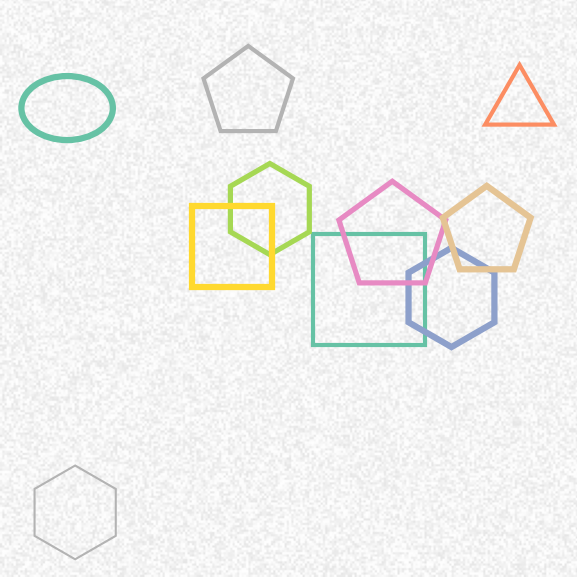[{"shape": "oval", "thickness": 3, "radius": 0.4, "center": [0.116, 0.812]}, {"shape": "square", "thickness": 2, "radius": 0.48, "center": [0.639, 0.498]}, {"shape": "triangle", "thickness": 2, "radius": 0.34, "center": [0.9, 0.818]}, {"shape": "hexagon", "thickness": 3, "radius": 0.43, "center": [0.782, 0.484]}, {"shape": "pentagon", "thickness": 2.5, "radius": 0.49, "center": [0.679, 0.588]}, {"shape": "hexagon", "thickness": 2.5, "radius": 0.39, "center": [0.467, 0.637]}, {"shape": "square", "thickness": 3, "radius": 0.35, "center": [0.402, 0.572]}, {"shape": "pentagon", "thickness": 3, "radius": 0.4, "center": [0.843, 0.597]}, {"shape": "hexagon", "thickness": 1, "radius": 0.41, "center": [0.13, 0.112]}, {"shape": "pentagon", "thickness": 2, "radius": 0.41, "center": [0.43, 0.838]}]